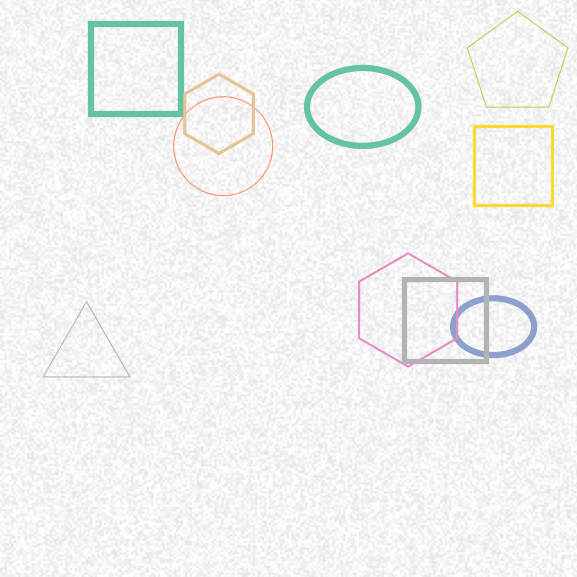[{"shape": "square", "thickness": 3, "radius": 0.39, "center": [0.236, 0.88]}, {"shape": "oval", "thickness": 3, "radius": 0.48, "center": [0.628, 0.814]}, {"shape": "circle", "thickness": 0.5, "radius": 0.43, "center": [0.386, 0.746]}, {"shape": "oval", "thickness": 3, "radius": 0.35, "center": [0.855, 0.433]}, {"shape": "hexagon", "thickness": 1, "radius": 0.49, "center": [0.707, 0.462]}, {"shape": "pentagon", "thickness": 0.5, "radius": 0.46, "center": [0.896, 0.888]}, {"shape": "square", "thickness": 1.5, "radius": 0.34, "center": [0.888, 0.713]}, {"shape": "hexagon", "thickness": 1.5, "radius": 0.34, "center": [0.379, 0.802]}, {"shape": "square", "thickness": 2.5, "radius": 0.35, "center": [0.77, 0.445]}, {"shape": "triangle", "thickness": 0.5, "radius": 0.43, "center": [0.15, 0.39]}]